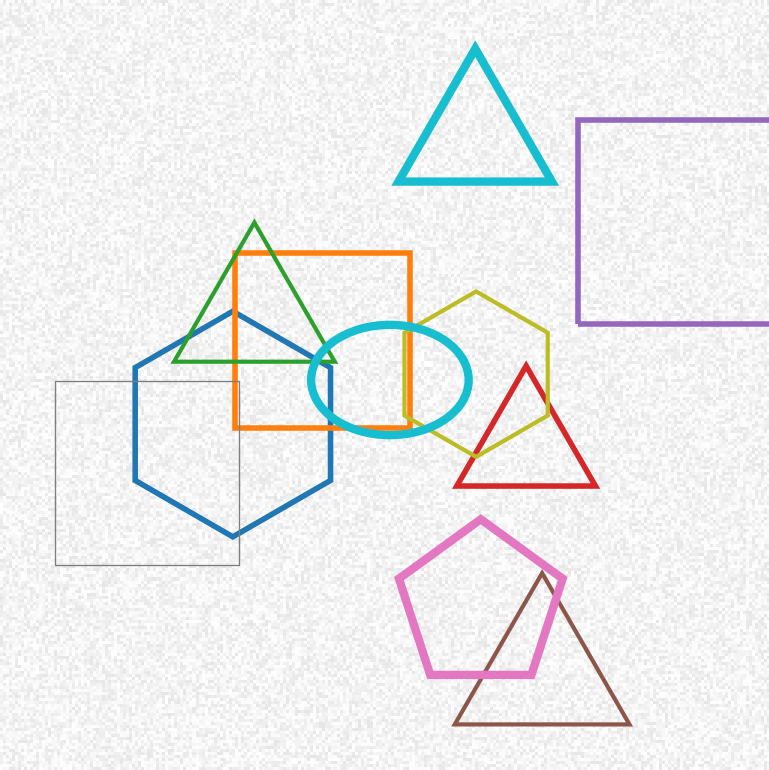[{"shape": "hexagon", "thickness": 2, "radius": 0.73, "center": [0.302, 0.449]}, {"shape": "square", "thickness": 2, "radius": 0.57, "center": [0.418, 0.558]}, {"shape": "triangle", "thickness": 1.5, "radius": 0.6, "center": [0.33, 0.59]}, {"shape": "triangle", "thickness": 2, "radius": 0.52, "center": [0.683, 0.421]}, {"shape": "square", "thickness": 2, "radius": 0.66, "center": [0.882, 0.712]}, {"shape": "triangle", "thickness": 1.5, "radius": 0.65, "center": [0.704, 0.125]}, {"shape": "pentagon", "thickness": 3, "radius": 0.56, "center": [0.624, 0.214]}, {"shape": "square", "thickness": 0.5, "radius": 0.6, "center": [0.19, 0.385]}, {"shape": "hexagon", "thickness": 1.5, "radius": 0.54, "center": [0.618, 0.514]}, {"shape": "oval", "thickness": 3, "radius": 0.51, "center": [0.506, 0.507]}, {"shape": "triangle", "thickness": 3, "radius": 0.58, "center": [0.617, 0.822]}]